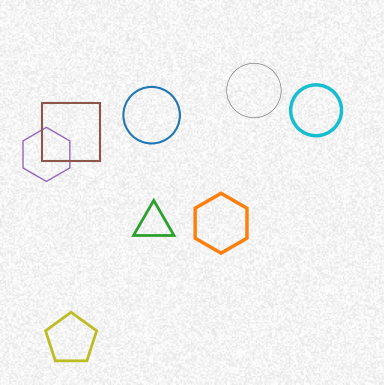[{"shape": "circle", "thickness": 1.5, "radius": 0.37, "center": [0.394, 0.701]}, {"shape": "hexagon", "thickness": 2.5, "radius": 0.39, "center": [0.574, 0.42]}, {"shape": "triangle", "thickness": 2, "radius": 0.3, "center": [0.399, 0.419]}, {"shape": "hexagon", "thickness": 1, "radius": 0.35, "center": [0.121, 0.599]}, {"shape": "square", "thickness": 1.5, "radius": 0.38, "center": [0.185, 0.658]}, {"shape": "circle", "thickness": 0.5, "radius": 0.35, "center": [0.66, 0.765]}, {"shape": "pentagon", "thickness": 2, "radius": 0.35, "center": [0.185, 0.119]}, {"shape": "circle", "thickness": 2.5, "radius": 0.33, "center": [0.821, 0.714]}]